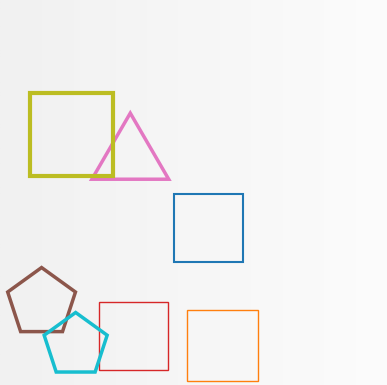[{"shape": "square", "thickness": 1.5, "radius": 0.44, "center": [0.538, 0.409]}, {"shape": "square", "thickness": 1, "radius": 0.46, "center": [0.575, 0.101]}, {"shape": "square", "thickness": 1, "radius": 0.44, "center": [0.345, 0.127]}, {"shape": "pentagon", "thickness": 2.5, "radius": 0.46, "center": [0.107, 0.213]}, {"shape": "triangle", "thickness": 2.5, "radius": 0.57, "center": [0.336, 0.592]}, {"shape": "square", "thickness": 3, "radius": 0.53, "center": [0.184, 0.65]}, {"shape": "pentagon", "thickness": 2.5, "radius": 0.43, "center": [0.195, 0.103]}]